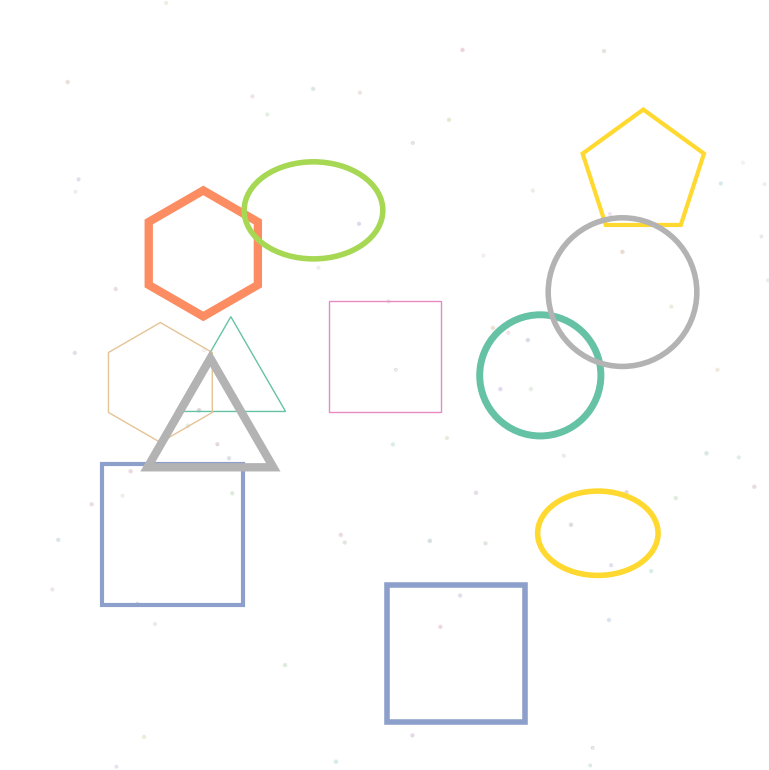[{"shape": "triangle", "thickness": 0.5, "radius": 0.41, "center": [0.3, 0.507]}, {"shape": "circle", "thickness": 2.5, "radius": 0.39, "center": [0.702, 0.513]}, {"shape": "hexagon", "thickness": 3, "radius": 0.41, "center": [0.264, 0.671]}, {"shape": "square", "thickness": 2, "radius": 0.45, "center": [0.592, 0.151]}, {"shape": "square", "thickness": 1.5, "radius": 0.46, "center": [0.224, 0.306]}, {"shape": "square", "thickness": 0.5, "radius": 0.36, "center": [0.5, 0.537]}, {"shape": "oval", "thickness": 2, "radius": 0.45, "center": [0.407, 0.727]}, {"shape": "pentagon", "thickness": 1.5, "radius": 0.41, "center": [0.835, 0.775]}, {"shape": "oval", "thickness": 2, "radius": 0.39, "center": [0.776, 0.307]}, {"shape": "hexagon", "thickness": 0.5, "radius": 0.39, "center": [0.208, 0.503]}, {"shape": "circle", "thickness": 2, "radius": 0.48, "center": [0.808, 0.621]}, {"shape": "triangle", "thickness": 3, "radius": 0.47, "center": [0.273, 0.44]}]